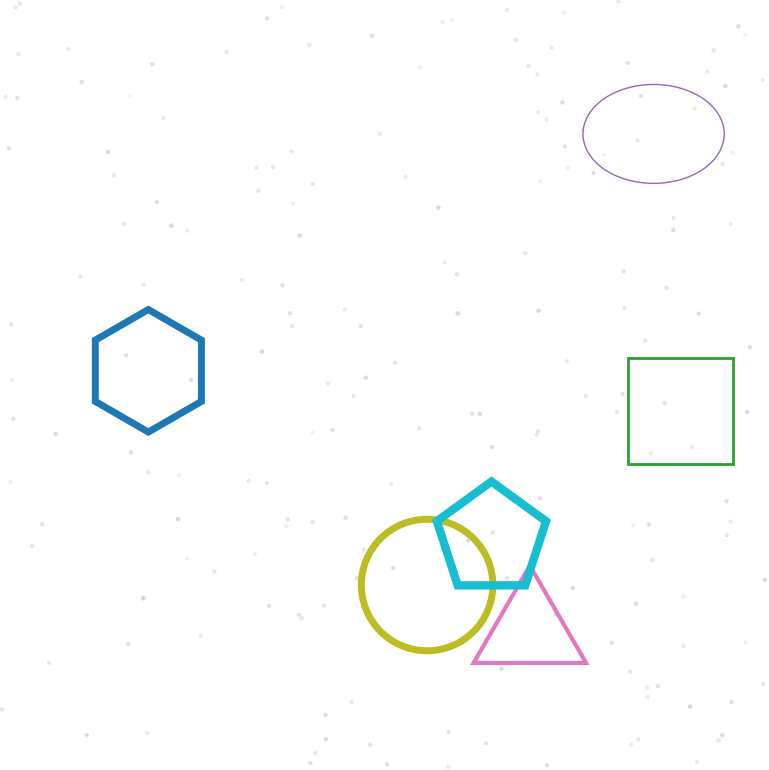[{"shape": "hexagon", "thickness": 2.5, "radius": 0.4, "center": [0.193, 0.518]}, {"shape": "square", "thickness": 1, "radius": 0.34, "center": [0.884, 0.466]}, {"shape": "oval", "thickness": 0.5, "radius": 0.46, "center": [0.849, 0.826]}, {"shape": "triangle", "thickness": 1.5, "radius": 0.42, "center": [0.688, 0.181]}, {"shape": "circle", "thickness": 2.5, "radius": 0.43, "center": [0.555, 0.24]}, {"shape": "pentagon", "thickness": 3, "radius": 0.37, "center": [0.638, 0.3]}]